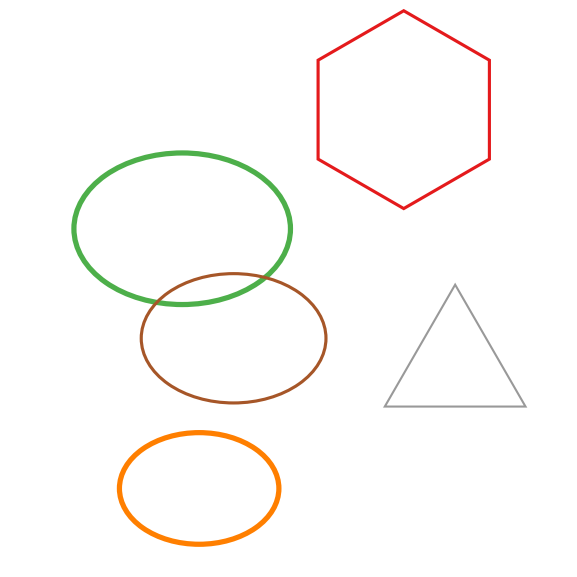[{"shape": "hexagon", "thickness": 1.5, "radius": 0.86, "center": [0.699, 0.809]}, {"shape": "oval", "thickness": 2.5, "radius": 0.94, "center": [0.315, 0.603]}, {"shape": "oval", "thickness": 2.5, "radius": 0.69, "center": [0.345, 0.153]}, {"shape": "oval", "thickness": 1.5, "radius": 0.8, "center": [0.405, 0.413]}, {"shape": "triangle", "thickness": 1, "radius": 0.7, "center": [0.788, 0.365]}]